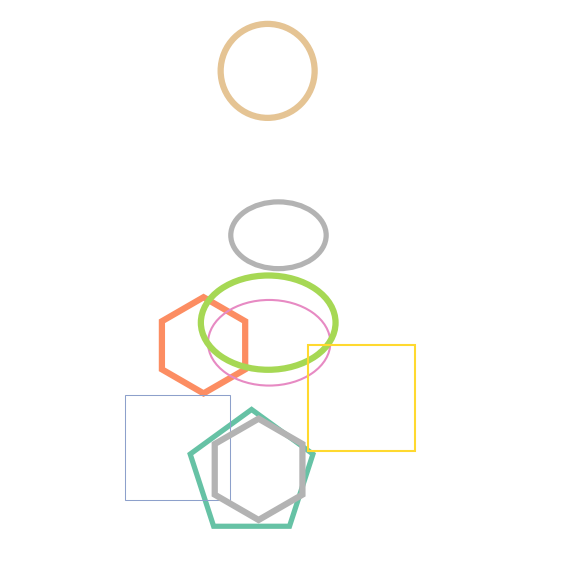[{"shape": "pentagon", "thickness": 2.5, "radius": 0.56, "center": [0.436, 0.178]}, {"shape": "hexagon", "thickness": 3, "radius": 0.42, "center": [0.352, 0.401]}, {"shape": "square", "thickness": 0.5, "radius": 0.45, "center": [0.307, 0.224]}, {"shape": "oval", "thickness": 1, "radius": 0.53, "center": [0.466, 0.406]}, {"shape": "oval", "thickness": 3, "radius": 0.58, "center": [0.464, 0.44]}, {"shape": "square", "thickness": 1, "radius": 0.46, "center": [0.626, 0.31]}, {"shape": "circle", "thickness": 3, "radius": 0.41, "center": [0.463, 0.876]}, {"shape": "oval", "thickness": 2.5, "radius": 0.41, "center": [0.482, 0.592]}, {"shape": "hexagon", "thickness": 3, "radius": 0.44, "center": [0.448, 0.186]}]